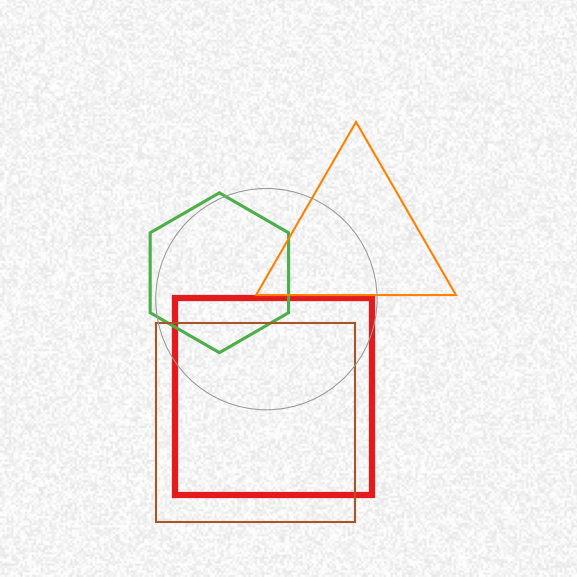[{"shape": "square", "thickness": 3, "radius": 0.85, "center": [0.474, 0.313]}, {"shape": "hexagon", "thickness": 1.5, "radius": 0.69, "center": [0.38, 0.527]}, {"shape": "triangle", "thickness": 1, "radius": 1.0, "center": [0.617, 0.588]}, {"shape": "square", "thickness": 1, "radius": 0.86, "center": [0.443, 0.268]}, {"shape": "circle", "thickness": 0.5, "radius": 0.96, "center": [0.461, 0.481]}]